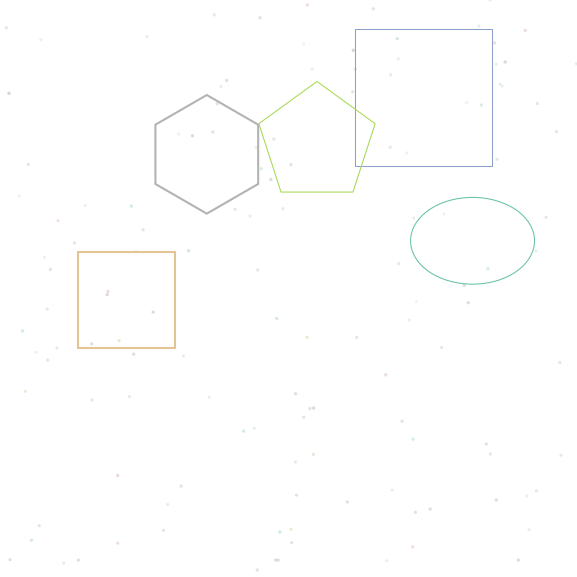[{"shape": "oval", "thickness": 0.5, "radius": 0.54, "center": [0.818, 0.582]}, {"shape": "square", "thickness": 0.5, "radius": 0.59, "center": [0.733, 0.831]}, {"shape": "pentagon", "thickness": 0.5, "radius": 0.53, "center": [0.549, 0.752]}, {"shape": "square", "thickness": 1, "radius": 0.42, "center": [0.219, 0.48]}, {"shape": "hexagon", "thickness": 1, "radius": 0.51, "center": [0.358, 0.732]}]